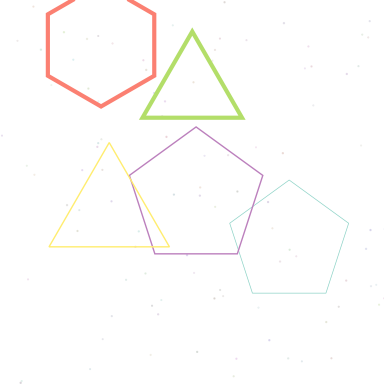[{"shape": "pentagon", "thickness": 0.5, "radius": 0.81, "center": [0.751, 0.37]}, {"shape": "hexagon", "thickness": 3, "radius": 0.8, "center": [0.262, 0.883]}, {"shape": "triangle", "thickness": 3, "radius": 0.75, "center": [0.499, 0.769]}, {"shape": "pentagon", "thickness": 1, "radius": 0.91, "center": [0.509, 0.488]}, {"shape": "triangle", "thickness": 1, "radius": 0.9, "center": [0.284, 0.449]}]